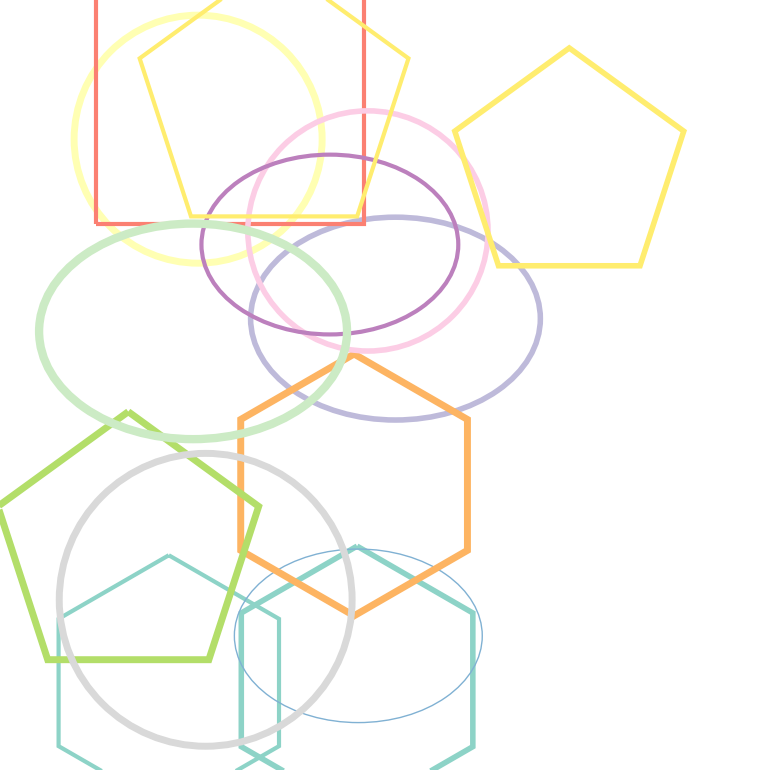[{"shape": "hexagon", "thickness": 2, "radius": 0.87, "center": [0.464, 0.117]}, {"shape": "hexagon", "thickness": 1.5, "radius": 0.83, "center": [0.219, 0.114]}, {"shape": "circle", "thickness": 2.5, "radius": 0.81, "center": [0.257, 0.819]}, {"shape": "oval", "thickness": 2, "radius": 0.94, "center": [0.514, 0.586]}, {"shape": "square", "thickness": 1.5, "radius": 0.87, "center": [0.299, 0.882]}, {"shape": "oval", "thickness": 0.5, "radius": 0.8, "center": [0.465, 0.174]}, {"shape": "hexagon", "thickness": 2.5, "radius": 0.85, "center": [0.46, 0.37]}, {"shape": "pentagon", "thickness": 2.5, "radius": 0.89, "center": [0.167, 0.287]}, {"shape": "circle", "thickness": 2, "radius": 0.78, "center": [0.478, 0.7]}, {"shape": "circle", "thickness": 2.5, "radius": 0.95, "center": [0.267, 0.221]}, {"shape": "oval", "thickness": 1.5, "radius": 0.83, "center": [0.428, 0.682]}, {"shape": "oval", "thickness": 3, "radius": 1.0, "center": [0.251, 0.57]}, {"shape": "pentagon", "thickness": 1.5, "radius": 0.92, "center": [0.356, 0.867]}, {"shape": "pentagon", "thickness": 2, "radius": 0.78, "center": [0.739, 0.781]}]